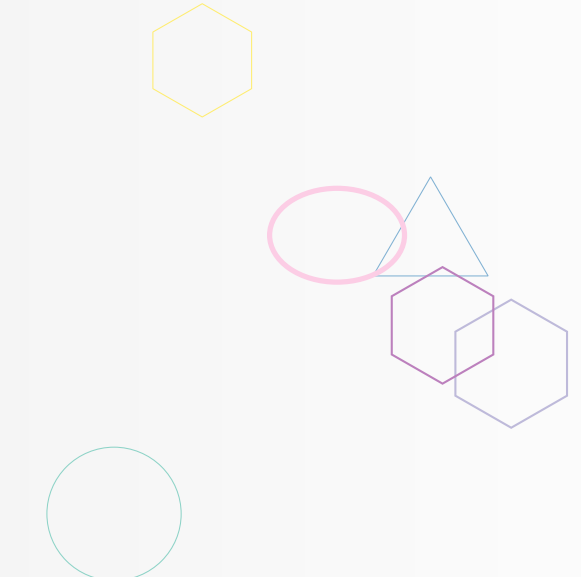[{"shape": "circle", "thickness": 0.5, "radius": 0.58, "center": [0.196, 0.109]}, {"shape": "hexagon", "thickness": 1, "radius": 0.55, "center": [0.88, 0.369]}, {"shape": "triangle", "thickness": 0.5, "radius": 0.57, "center": [0.741, 0.578]}, {"shape": "oval", "thickness": 2.5, "radius": 0.58, "center": [0.58, 0.592]}, {"shape": "hexagon", "thickness": 1, "radius": 0.5, "center": [0.761, 0.436]}, {"shape": "hexagon", "thickness": 0.5, "radius": 0.49, "center": [0.348, 0.895]}]